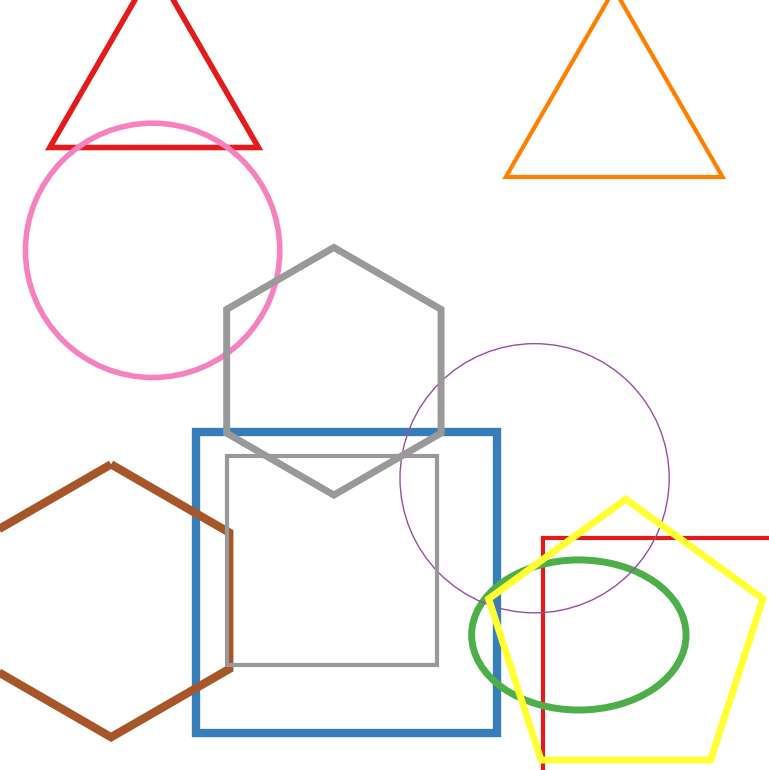[{"shape": "triangle", "thickness": 2, "radius": 0.78, "center": [0.2, 0.887]}, {"shape": "square", "thickness": 1.5, "radius": 0.76, "center": [0.856, 0.15]}, {"shape": "square", "thickness": 3, "radius": 0.98, "center": [0.45, 0.243]}, {"shape": "oval", "thickness": 2.5, "radius": 0.7, "center": [0.752, 0.175]}, {"shape": "circle", "thickness": 0.5, "radius": 0.87, "center": [0.694, 0.379]}, {"shape": "triangle", "thickness": 1.5, "radius": 0.81, "center": [0.798, 0.851]}, {"shape": "pentagon", "thickness": 2.5, "radius": 0.94, "center": [0.813, 0.164]}, {"shape": "hexagon", "thickness": 3, "radius": 0.89, "center": [0.144, 0.22]}, {"shape": "circle", "thickness": 2, "radius": 0.83, "center": [0.198, 0.675]}, {"shape": "square", "thickness": 1.5, "radius": 0.68, "center": [0.431, 0.272]}, {"shape": "hexagon", "thickness": 2.5, "radius": 0.8, "center": [0.434, 0.518]}]